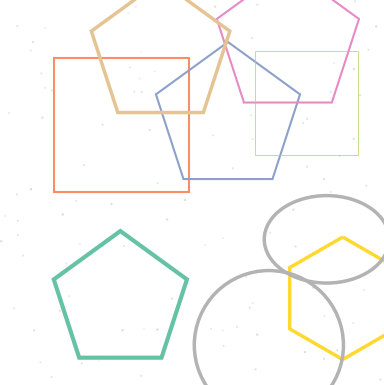[{"shape": "pentagon", "thickness": 3, "radius": 0.91, "center": [0.313, 0.218]}, {"shape": "square", "thickness": 1.5, "radius": 0.87, "center": [0.316, 0.676]}, {"shape": "pentagon", "thickness": 1.5, "radius": 0.98, "center": [0.592, 0.694]}, {"shape": "pentagon", "thickness": 1.5, "radius": 0.97, "center": [0.748, 0.891]}, {"shape": "square", "thickness": 0.5, "radius": 0.67, "center": [0.796, 0.732]}, {"shape": "hexagon", "thickness": 2.5, "radius": 0.8, "center": [0.89, 0.225]}, {"shape": "pentagon", "thickness": 2.5, "radius": 0.95, "center": [0.417, 0.861]}, {"shape": "oval", "thickness": 2.5, "radius": 0.81, "center": [0.849, 0.378]}, {"shape": "circle", "thickness": 2.5, "radius": 0.97, "center": [0.698, 0.104]}]